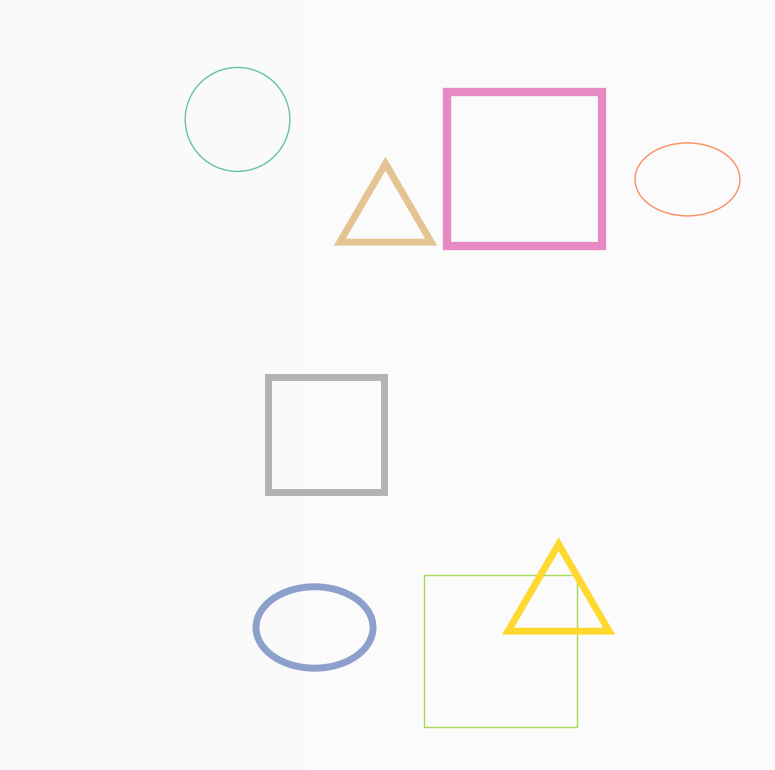[{"shape": "circle", "thickness": 0.5, "radius": 0.34, "center": [0.306, 0.845]}, {"shape": "oval", "thickness": 0.5, "radius": 0.34, "center": [0.887, 0.767]}, {"shape": "oval", "thickness": 2.5, "radius": 0.38, "center": [0.406, 0.185]}, {"shape": "square", "thickness": 3, "radius": 0.5, "center": [0.677, 0.781]}, {"shape": "square", "thickness": 0.5, "radius": 0.49, "center": [0.646, 0.155]}, {"shape": "triangle", "thickness": 2.5, "radius": 0.38, "center": [0.721, 0.218]}, {"shape": "triangle", "thickness": 2.5, "radius": 0.34, "center": [0.497, 0.72]}, {"shape": "square", "thickness": 2.5, "radius": 0.37, "center": [0.42, 0.436]}]